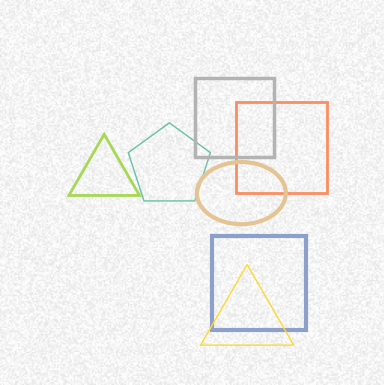[{"shape": "pentagon", "thickness": 1, "radius": 0.56, "center": [0.44, 0.569]}, {"shape": "square", "thickness": 2, "radius": 0.59, "center": [0.731, 0.617]}, {"shape": "square", "thickness": 3, "radius": 0.61, "center": [0.674, 0.266]}, {"shape": "triangle", "thickness": 2, "radius": 0.53, "center": [0.271, 0.545]}, {"shape": "triangle", "thickness": 1, "radius": 0.7, "center": [0.642, 0.173]}, {"shape": "oval", "thickness": 3, "radius": 0.58, "center": [0.627, 0.498]}, {"shape": "square", "thickness": 2.5, "radius": 0.51, "center": [0.609, 0.694]}]